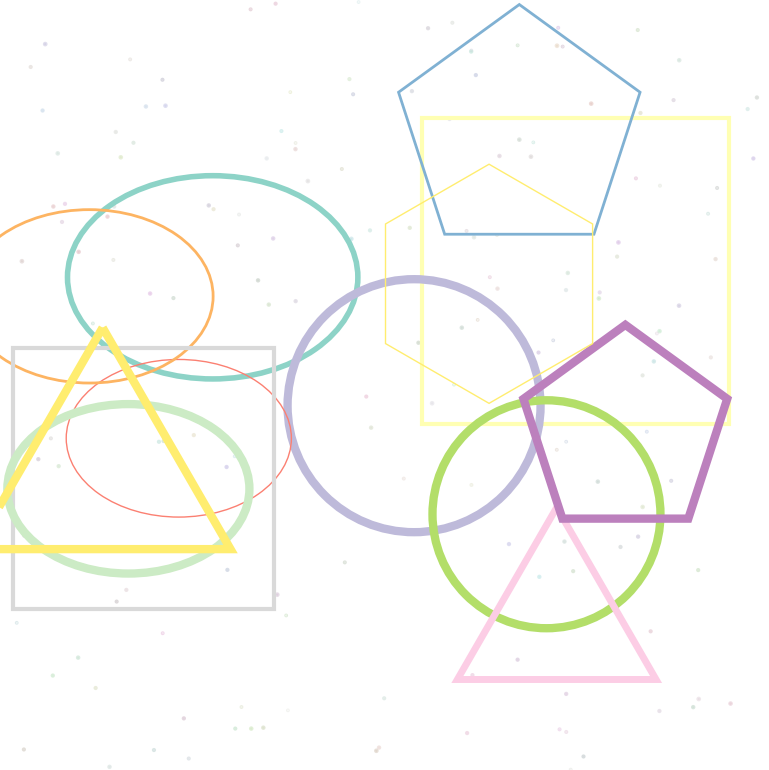[{"shape": "oval", "thickness": 2, "radius": 0.94, "center": [0.276, 0.64]}, {"shape": "square", "thickness": 1.5, "radius": 0.99, "center": [0.748, 0.648]}, {"shape": "circle", "thickness": 3, "radius": 0.82, "center": [0.538, 0.473]}, {"shape": "oval", "thickness": 0.5, "radius": 0.73, "center": [0.232, 0.431]}, {"shape": "pentagon", "thickness": 1, "radius": 0.82, "center": [0.674, 0.829]}, {"shape": "oval", "thickness": 1, "radius": 0.8, "center": [0.116, 0.615]}, {"shape": "circle", "thickness": 3, "radius": 0.74, "center": [0.71, 0.332]}, {"shape": "triangle", "thickness": 2.5, "radius": 0.74, "center": [0.723, 0.192]}, {"shape": "square", "thickness": 1.5, "radius": 0.85, "center": [0.186, 0.379]}, {"shape": "pentagon", "thickness": 3, "radius": 0.7, "center": [0.812, 0.439]}, {"shape": "oval", "thickness": 3, "radius": 0.79, "center": [0.167, 0.365]}, {"shape": "triangle", "thickness": 3, "radius": 0.96, "center": [0.133, 0.383]}, {"shape": "hexagon", "thickness": 0.5, "radius": 0.78, "center": [0.635, 0.631]}]